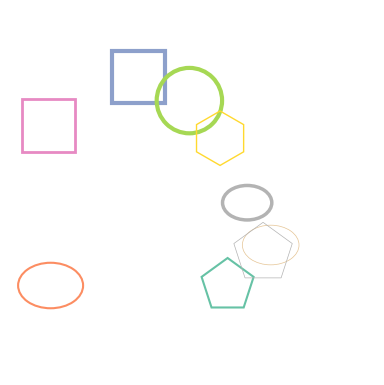[{"shape": "pentagon", "thickness": 1.5, "radius": 0.36, "center": [0.591, 0.259]}, {"shape": "oval", "thickness": 1.5, "radius": 0.42, "center": [0.131, 0.258]}, {"shape": "square", "thickness": 3, "radius": 0.34, "center": [0.36, 0.8]}, {"shape": "square", "thickness": 2, "radius": 0.34, "center": [0.127, 0.675]}, {"shape": "circle", "thickness": 3, "radius": 0.42, "center": [0.492, 0.739]}, {"shape": "hexagon", "thickness": 1, "radius": 0.35, "center": [0.572, 0.641]}, {"shape": "oval", "thickness": 0.5, "radius": 0.37, "center": [0.703, 0.364]}, {"shape": "oval", "thickness": 2.5, "radius": 0.32, "center": [0.642, 0.473]}, {"shape": "pentagon", "thickness": 0.5, "radius": 0.4, "center": [0.683, 0.343]}]